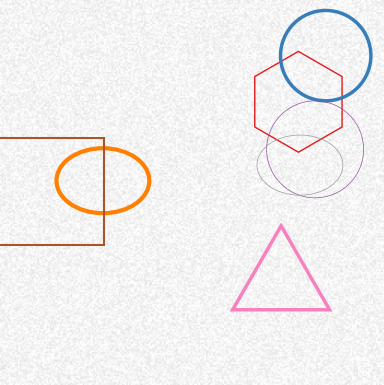[{"shape": "hexagon", "thickness": 1, "radius": 0.65, "center": [0.775, 0.736]}, {"shape": "circle", "thickness": 2.5, "radius": 0.59, "center": [0.846, 0.855]}, {"shape": "circle", "thickness": 0.5, "radius": 0.63, "center": [0.819, 0.612]}, {"shape": "oval", "thickness": 3, "radius": 0.6, "center": [0.267, 0.531]}, {"shape": "square", "thickness": 1.5, "radius": 0.7, "center": [0.13, 0.503]}, {"shape": "triangle", "thickness": 2.5, "radius": 0.73, "center": [0.73, 0.268]}, {"shape": "oval", "thickness": 0.5, "radius": 0.56, "center": [0.779, 0.571]}]